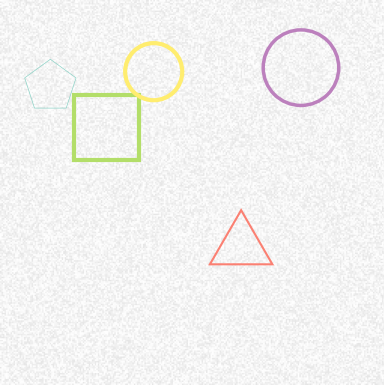[{"shape": "pentagon", "thickness": 0.5, "radius": 0.35, "center": [0.131, 0.776]}, {"shape": "triangle", "thickness": 1.5, "radius": 0.47, "center": [0.626, 0.36]}, {"shape": "square", "thickness": 3, "radius": 0.42, "center": [0.277, 0.668]}, {"shape": "circle", "thickness": 2.5, "radius": 0.49, "center": [0.782, 0.824]}, {"shape": "circle", "thickness": 3, "radius": 0.37, "center": [0.399, 0.814]}]